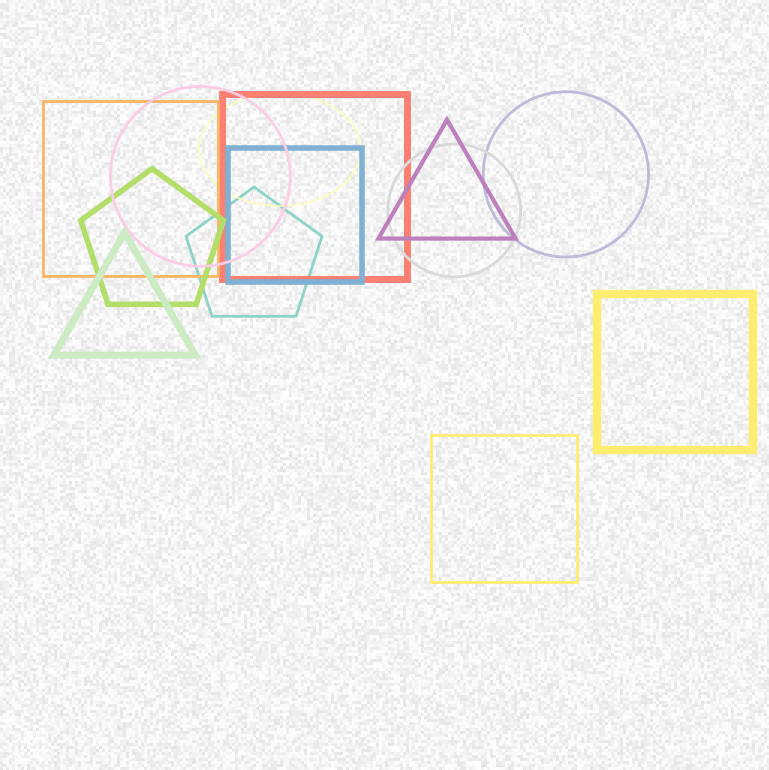[{"shape": "pentagon", "thickness": 1, "radius": 0.46, "center": [0.33, 0.664]}, {"shape": "oval", "thickness": 0.5, "radius": 0.52, "center": [0.363, 0.806]}, {"shape": "circle", "thickness": 1, "radius": 0.54, "center": [0.735, 0.774]}, {"shape": "square", "thickness": 2.5, "radius": 0.6, "center": [0.408, 0.758]}, {"shape": "square", "thickness": 2, "radius": 0.44, "center": [0.384, 0.721]}, {"shape": "square", "thickness": 1, "radius": 0.57, "center": [0.17, 0.755]}, {"shape": "pentagon", "thickness": 2, "radius": 0.49, "center": [0.198, 0.684]}, {"shape": "circle", "thickness": 1, "radius": 0.58, "center": [0.26, 0.771]}, {"shape": "circle", "thickness": 1, "radius": 0.43, "center": [0.59, 0.727]}, {"shape": "triangle", "thickness": 1.5, "radius": 0.51, "center": [0.581, 0.742]}, {"shape": "triangle", "thickness": 2.5, "radius": 0.53, "center": [0.162, 0.592]}, {"shape": "square", "thickness": 1, "radius": 0.48, "center": [0.654, 0.339]}, {"shape": "square", "thickness": 3, "radius": 0.51, "center": [0.877, 0.517]}]